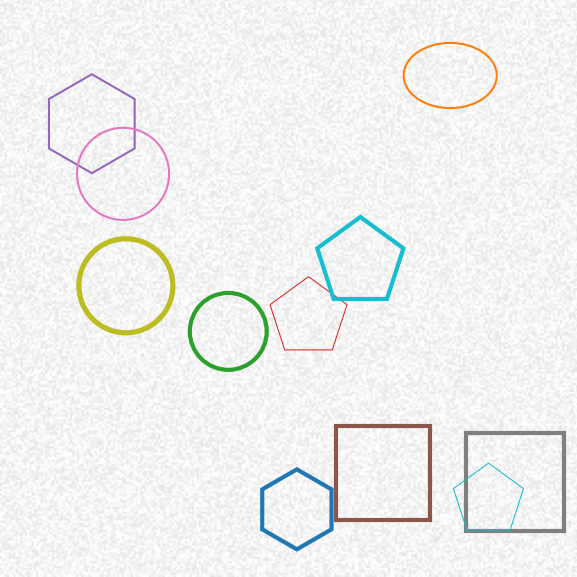[{"shape": "hexagon", "thickness": 2, "radius": 0.35, "center": [0.514, 0.117]}, {"shape": "oval", "thickness": 1, "radius": 0.4, "center": [0.78, 0.868]}, {"shape": "circle", "thickness": 2, "radius": 0.33, "center": [0.395, 0.425]}, {"shape": "pentagon", "thickness": 0.5, "radius": 0.35, "center": [0.534, 0.45]}, {"shape": "hexagon", "thickness": 1, "radius": 0.43, "center": [0.159, 0.785]}, {"shape": "square", "thickness": 2, "radius": 0.41, "center": [0.664, 0.18]}, {"shape": "circle", "thickness": 1, "radius": 0.4, "center": [0.213, 0.698]}, {"shape": "square", "thickness": 2, "radius": 0.42, "center": [0.892, 0.165]}, {"shape": "circle", "thickness": 2.5, "radius": 0.41, "center": [0.218, 0.504]}, {"shape": "pentagon", "thickness": 2, "radius": 0.39, "center": [0.624, 0.545]}, {"shape": "pentagon", "thickness": 0.5, "radius": 0.32, "center": [0.846, 0.133]}]